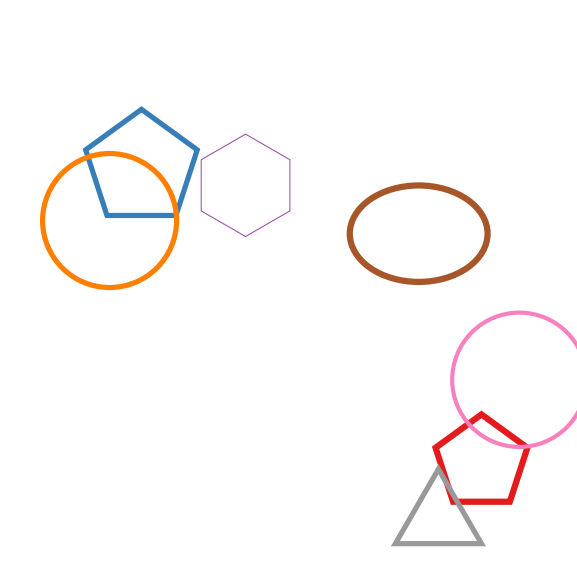[{"shape": "pentagon", "thickness": 3, "radius": 0.42, "center": [0.834, 0.198]}, {"shape": "pentagon", "thickness": 2.5, "radius": 0.51, "center": [0.245, 0.708]}, {"shape": "hexagon", "thickness": 0.5, "radius": 0.44, "center": [0.425, 0.678]}, {"shape": "circle", "thickness": 2.5, "radius": 0.58, "center": [0.19, 0.617]}, {"shape": "oval", "thickness": 3, "radius": 0.6, "center": [0.725, 0.594]}, {"shape": "circle", "thickness": 2, "radius": 0.58, "center": [0.899, 0.342]}, {"shape": "triangle", "thickness": 2.5, "radius": 0.43, "center": [0.759, 0.101]}]